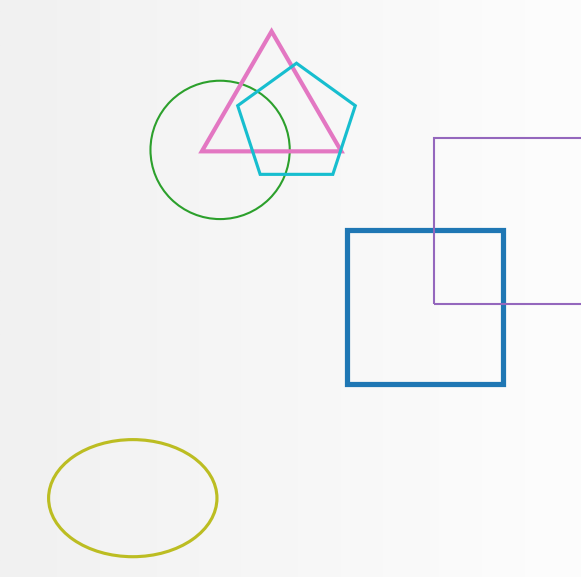[{"shape": "square", "thickness": 2.5, "radius": 0.67, "center": [0.731, 0.468]}, {"shape": "circle", "thickness": 1, "radius": 0.6, "center": [0.379, 0.74]}, {"shape": "square", "thickness": 1, "radius": 0.72, "center": [0.89, 0.616]}, {"shape": "triangle", "thickness": 2, "radius": 0.69, "center": [0.467, 0.806]}, {"shape": "oval", "thickness": 1.5, "radius": 0.72, "center": [0.228, 0.137]}, {"shape": "pentagon", "thickness": 1.5, "radius": 0.53, "center": [0.51, 0.783]}]